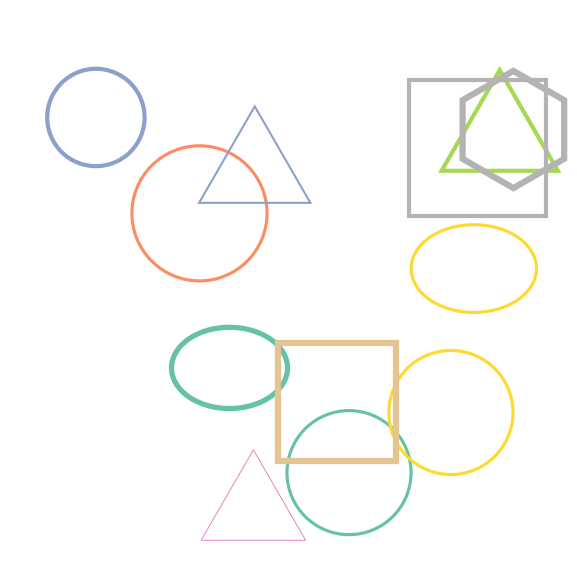[{"shape": "circle", "thickness": 1.5, "radius": 0.54, "center": [0.604, 0.181]}, {"shape": "oval", "thickness": 2.5, "radius": 0.5, "center": [0.397, 0.362]}, {"shape": "circle", "thickness": 1.5, "radius": 0.58, "center": [0.345, 0.63]}, {"shape": "triangle", "thickness": 1, "radius": 0.56, "center": [0.441, 0.704]}, {"shape": "circle", "thickness": 2, "radius": 0.42, "center": [0.166, 0.796]}, {"shape": "triangle", "thickness": 0.5, "radius": 0.52, "center": [0.439, 0.116]}, {"shape": "triangle", "thickness": 2, "radius": 0.58, "center": [0.865, 0.762]}, {"shape": "oval", "thickness": 1.5, "radius": 0.54, "center": [0.821, 0.534]}, {"shape": "circle", "thickness": 1.5, "radius": 0.54, "center": [0.781, 0.285]}, {"shape": "square", "thickness": 3, "radius": 0.51, "center": [0.584, 0.304]}, {"shape": "hexagon", "thickness": 3, "radius": 0.51, "center": [0.889, 0.775]}, {"shape": "square", "thickness": 2, "radius": 0.59, "center": [0.827, 0.743]}]